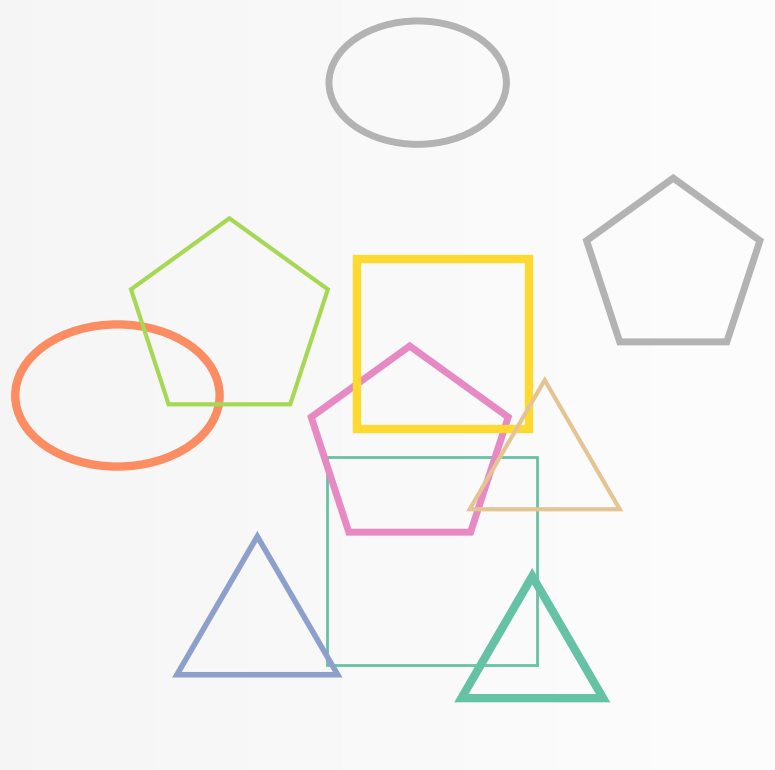[{"shape": "square", "thickness": 1, "radius": 0.68, "center": [0.557, 0.272]}, {"shape": "triangle", "thickness": 3, "radius": 0.53, "center": [0.687, 0.146]}, {"shape": "oval", "thickness": 3, "radius": 0.66, "center": [0.152, 0.486]}, {"shape": "triangle", "thickness": 2, "radius": 0.6, "center": [0.332, 0.184]}, {"shape": "pentagon", "thickness": 2.5, "radius": 0.67, "center": [0.529, 0.417]}, {"shape": "pentagon", "thickness": 1.5, "radius": 0.67, "center": [0.296, 0.583]}, {"shape": "square", "thickness": 3, "radius": 0.55, "center": [0.571, 0.553]}, {"shape": "triangle", "thickness": 1.5, "radius": 0.56, "center": [0.703, 0.395]}, {"shape": "pentagon", "thickness": 2.5, "radius": 0.59, "center": [0.869, 0.651]}, {"shape": "oval", "thickness": 2.5, "radius": 0.57, "center": [0.539, 0.893]}]